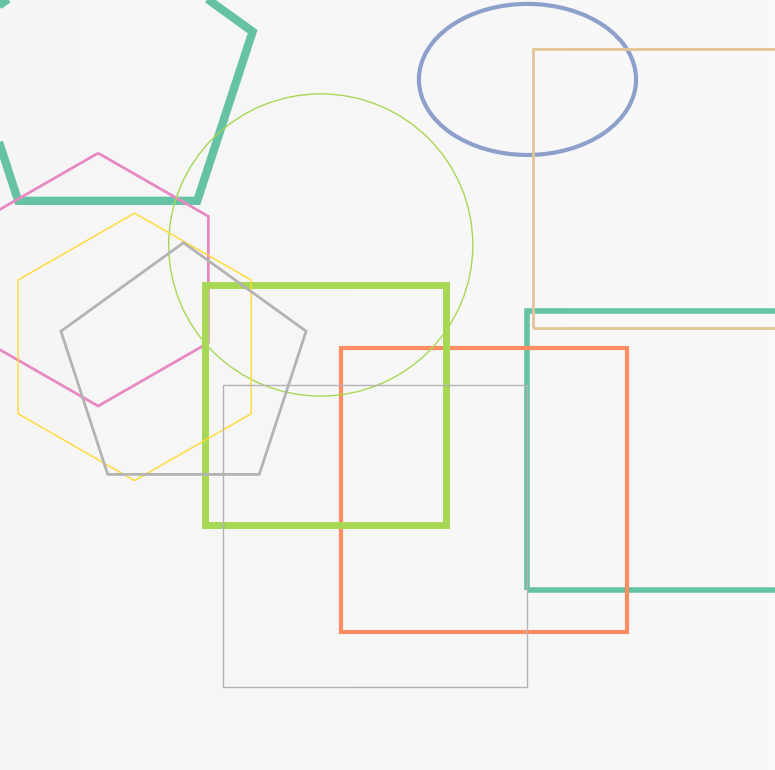[{"shape": "square", "thickness": 2, "radius": 0.9, "center": [0.861, 0.415]}, {"shape": "pentagon", "thickness": 3, "radius": 0.98, "center": [0.139, 0.898]}, {"shape": "square", "thickness": 1.5, "radius": 0.92, "center": [0.624, 0.364]}, {"shape": "oval", "thickness": 1.5, "radius": 0.7, "center": [0.681, 0.897]}, {"shape": "hexagon", "thickness": 1, "radius": 0.82, "center": [0.127, 0.637]}, {"shape": "circle", "thickness": 0.5, "radius": 0.98, "center": [0.414, 0.682]}, {"shape": "square", "thickness": 2.5, "radius": 0.78, "center": [0.42, 0.474]}, {"shape": "hexagon", "thickness": 0.5, "radius": 0.87, "center": [0.174, 0.55]}, {"shape": "square", "thickness": 1, "radius": 0.9, "center": [0.869, 0.756]}, {"shape": "square", "thickness": 0.5, "radius": 0.98, "center": [0.484, 0.304]}, {"shape": "pentagon", "thickness": 1, "radius": 0.83, "center": [0.237, 0.518]}]